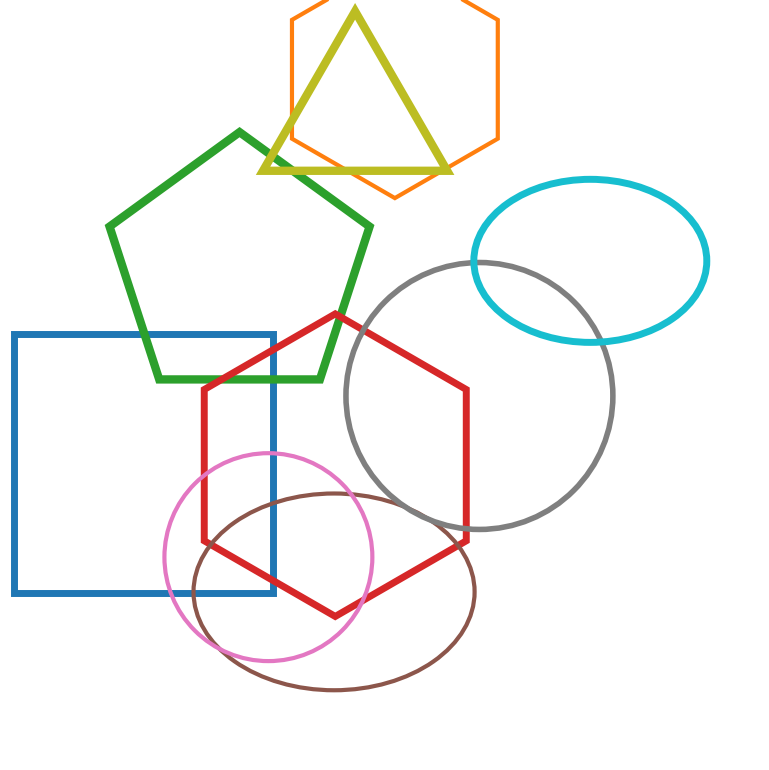[{"shape": "square", "thickness": 2.5, "radius": 0.84, "center": [0.187, 0.398]}, {"shape": "hexagon", "thickness": 1.5, "radius": 0.77, "center": [0.513, 0.897]}, {"shape": "pentagon", "thickness": 3, "radius": 0.89, "center": [0.311, 0.651]}, {"shape": "hexagon", "thickness": 2.5, "radius": 0.98, "center": [0.435, 0.396]}, {"shape": "oval", "thickness": 1.5, "radius": 0.91, "center": [0.434, 0.231]}, {"shape": "circle", "thickness": 1.5, "radius": 0.68, "center": [0.349, 0.276]}, {"shape": "circle", "thickness": 2, "radius": 0.87, "center": [0.623, 0.486]}, {"shape": "triangle", "thickness": 3, "radius": 0.69, "center": [0.461, 0.847]}, {"shape": "oval", "thickness": 2.5, "radius": 0.76, "center": [0.767, 0.661]}]